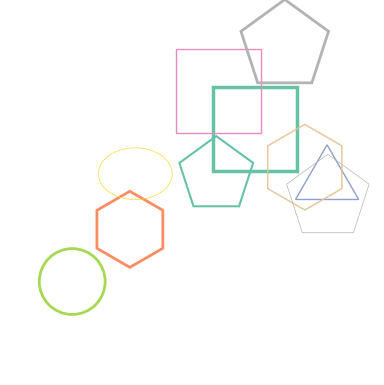[{"shape": "square", "thickness": 2.5, "radius": 0.55, "center": [0.662, 0.666]}, {"shape": "pentagon", "thickness": 1.5, "radius": 0.5, "center": [0.562, 0.546]}, {"shape": "hexagon", "thickness": 2, "radius": 0.49, "center": [0.337, 0.404]}, {"shape": "triangle", "thickness": 1, "radius": 0.47, "center": [0.85, 0.529]}, {"shape": "square", "thickness": 1, "radius": 0.55, "center": [0.567, 0.764]}, {"shape": "circle", "thickness": 2, "radius": 0.43, "center": [0.188, 0.269]}, {"shape": "oval", "thickness": 0.5, "radius": 0.48, "center": [0.351, 0.549]}, {"shape": "hexagon", "thickness": 1, "radius": 0.56, "center": [0.792, 0.566]}, {"shape": "pentagon", "thickness": 2, "radius": 0.6, "center": [0.74, 0.882]}, {"shape": "pentagon", "thickness": 0.5, "radius": 0.56, "center": [0.852, 0.487]}]